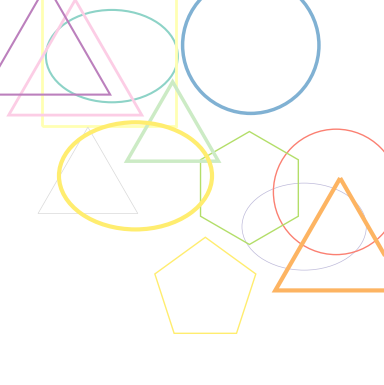[{"shape": "oval", "thickness": 1.5, "radius": 0.86, "center": [0.291, 0.854]}, {"shape": "square", "thickness": 2, "radius": 0.87, "center": [0.283, 0.846]}, {"shape": "oval", "thickness": 0.5, "radius": 0.81, "center": [0.79, 0.411]}, {"shape": "circle", "thickness": 1, "radius": 0.81, "center": [0.873, 0.502]}, {"shape": "circle", "thickness": 2.5, "radius": 0.89, "center": [0.651, 0.883]}, {"shape": "triangle", "thickness": 3, "radius": 0.97, "center": [0.884, 0.343]}, {"shape": "hexagon", "thickness": 1, "radius": 0.73, "center": [0.648, 0.512]}, {"shape": "triangle", "thickness": 2, "radius": 1.0, "center": [0.195, 0.801]}, {"shape": "triangle", "thickness": 0.5, "radius": 0.75, "center": [0.228, 0.52]}, {"shape": "triangle", "thickness": 1.5, "radius": 0.95, "center": [0.121, 0.849]}, {"shape": "triangle", "thickness": 2.5, "radius": 0.69, "center": [0.448, 0.65]}, {"shape": "oval", "thickness": 3, "radius": 0.99, "center": [0.352, 0.543]}, {"shape": "pentagon", "thickness": 1, "radius": 0.69, "center": [0.533, 0.246]}]